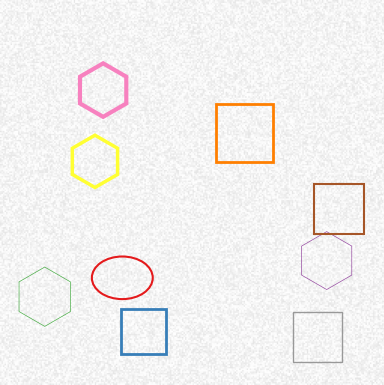[{"shape": "oval", "thickness": 1.5, "radius": 0.4, "center": [0.318, 0.278]}, {"shape": "square", "thickness": 2, "radius": 0.29, "center": [0.372, 0.138]}, {"shape": "hexagon", "thickness": 0.5, "radius": 0.39, "center": [0.116, 0.229]}, {"shape": "hexagon", "thickness": 0.5, "radius": 0.38, "center": [0.849, 0.323]}, {"shape": "square", "thickness": 2, "radius": 0.37, "center": [0.635, 0.655]}, {"shape": "hexagon", "thickness": 2.5, "radius": 0.34, "center": [0.247, 0.581]}, {"shape": "square", "thickness": 1.5, "radius": 0.32, "center": [0.88, 0.456]}, {"shape": "hexagon", "thickness": 3, "radius": 0.35, "center": [0.268, 0.766]}, {"shape": "square", "thickness": 1, "radius": 0.32, "center": [0.825, 0.124]}]